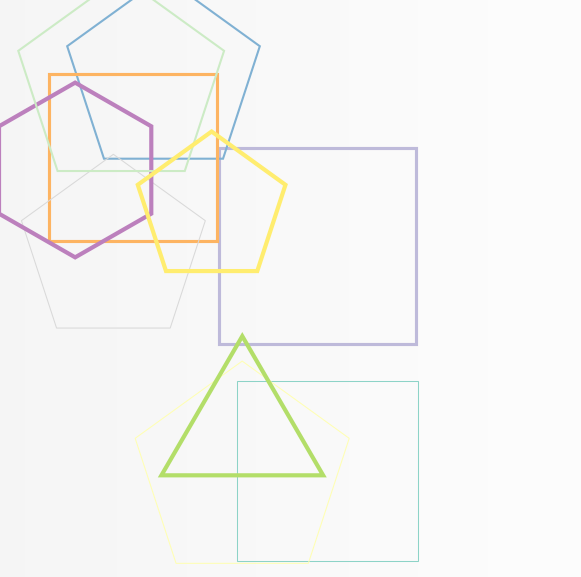[{"shape": "square", "thickness": 0.5, "radius": 0.78, "center": [0.563, 0.184]}, {"shape": "pentagon", "thickness": 0.5, "radius": 0.97, "center": [0.417, 0.18]}, {"shape": "square", "thickness": 1.5, "radius": 0.85, "center": [0.546, 0.573]}, {"shape": "pentagon", "thickness": 1, "radius": 0.87, "center": [0.281, 0.865]}, {"shape": "square", "thickness": 1.5, "radius": 0.72, "center": [0.229, 0.726]}, {"shape": "triangle", "thickness": 2, "radius": 0.8, "center": [0.417, 0.256]}, {"shape": "pentagon", "thickness": 0.5, "radius": 0.83, "center": [0.195, 0.566]}, {"shape": "hexagon", "thickness": 2, "radius": 0.76, "center": [0.129, 0.705]}, {"shape": "pentagon", "thickness": 1, "radius": 0.93, "center": [0.208, 0.854]}, {"shape": "pentagon", "thickness": 2, "radius": 0.67, "center": [0.364, 0.638]}]